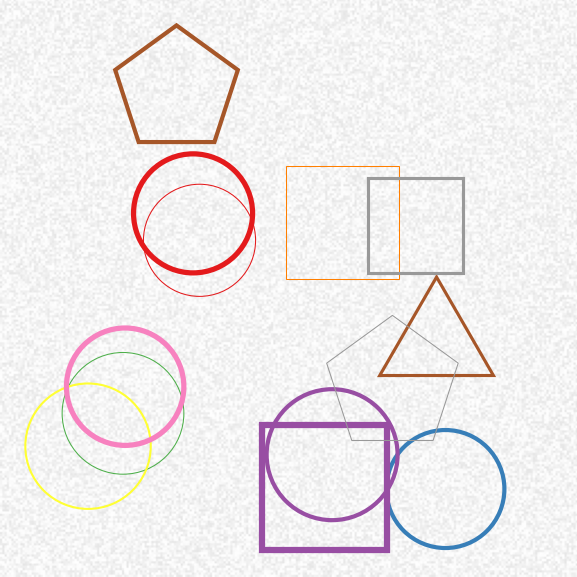[{"shape": "circle", "thickness": 2.5, "radius": 0.52, "center": [0.334, 0.63]}, {"shape": "circle", "thickness": 0.5, "radius": 0.49, "center": [0.345, 0.583]}, {"shape": "circle", "thickness": 2, "radius": 0.51, "center": [0.771, 0.152]}, {"shape": "circle", "thickness": 0.5, "radius": 0.53, "center": [0.213, 0.283]}, {"shape": "square", "thickness": 3, "radius": 0.54, "center": [0.563, 0.155]}, {"shape": "circle", "thickness": 2, "radius": 0.57, "center": [0.575, 0.212]}, {"shape": "square", "thickness": 0.5, "radius": 0.49, "center": [0.593, 0.614]}, {"shape": "circle", "thickness": 1, "radius": 0.54, "center": [0.152, 0.227]}, {"shape": "triangle", "thickness": 1.5, "radius": 0.57, "center": [0.756, 0.406]}, {"shape": "pentagon", "thickness": 2, "radius": 0.56, "center": [0.306, 0.843]}, {"shape": "circle", "thickness": 2.5, "radius": 0.51, "center": [0.217, 0.33]}, {"shape": "pentagon", "thickness": 0.5, "radius": 0.6, "center": [0.68, 0.333]}, {"shape": "square", "thickness": 1.5, "radius": 0.41, "center": [0.72, 0.609]}]